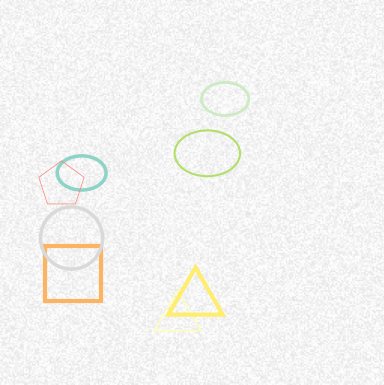[{"shape": "oval", "thickness": 2.5, "radius": 0.32, "center": [0.212, 0.551]}, {"shape": "triangle", "thickness": 1, "radius": 0.35, "center": [0.461, 0.176]}, {"shape": "pentagon", "thickness": 0.5, "radius": 0.31, "center": [0.16, 0.52]}, {"shape": "square", "thickness": 3, "radius": 0.36, "center": [0.19, 0.29]}, {"shape": "oval", "thickness": 1.5, "radius": 0.43, "center": [0.538, 0.602]}, {"shape": "circle", "thickness": 2.5, "radius": 0.4, "center": [0.186, 0.382]}, {"shape": "oval", "thickness": 2, "radius": 0.31, "center": [0.585, 0.743]}, {"shape": "triangle", "thickness": 3, "radius": 0.41, "center": [0.508, 0.224]}]